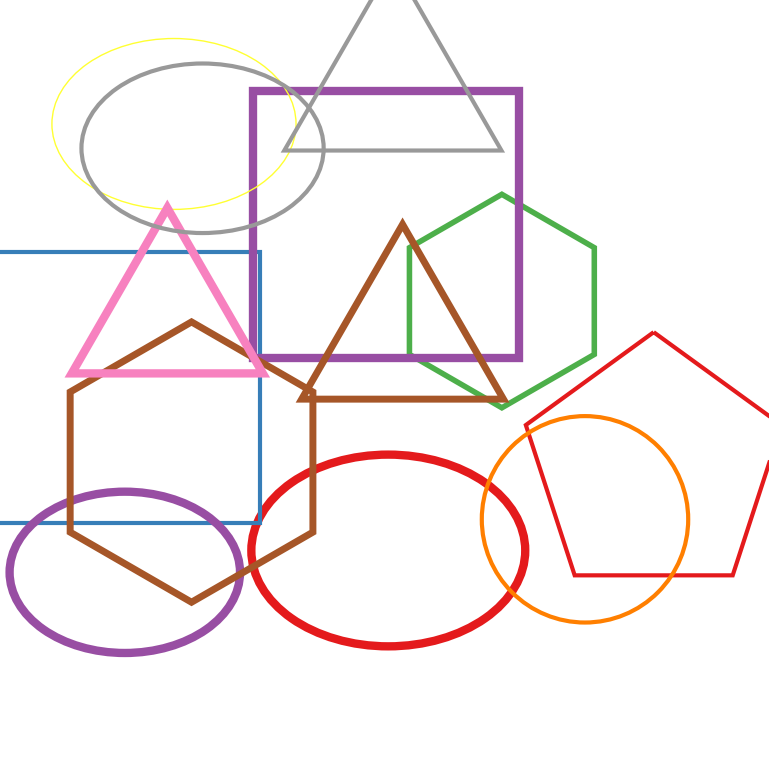[{"shape": "pentagon", "thickness": 1.5, "radius": 0.87, "center": [0.849, 0.394]}, {"shape": "oval", "thickness": 3, "radius": 0.89, "center": [0.504, 0.285]}, {"shape": "square", "thickness": 1.5, "radius": 0.88, "center": [0.163, 0.497]}, {"shape": "hexagon", "thickness": 2, "radius": 0.69, "center": [0.652, 0.609]}, {"shape": "oval", "thickness": 3, "radius": 0.75, "center": [0.162, 0.257]}, {"shape": "square", "thickness": 3, "radius": 0.87, "center": [0.501, 0.708]}, {"shape": "circle", "thickness": 1.5, "radius": 0.67, "center": [0.76, 0.326]}, {"shape": "oval", "thickness": 0.5, "radius": 0.79, "center": [0.226, 0.839]}, {"shape": "triangle", "thickness": 2.5, "radius": 0.76, "center": [0.523, 0.557]}, {"shape": "hexagon", "thickness": 2.5, "radius": 0.91, "center": [0.249, 0.4]}, {"shape": "triangle", "thickness": 3, "radius": 0.72, "center": [0.217, 0.587]}, {"shape": "oval", "thickness": 1.5, "radius": 0.79, "center": [0.263, 0.807]}, {"shape": "triangle", "thickness": 1.5, "radius": 0.81, "center": [0.51, 0.886]}]